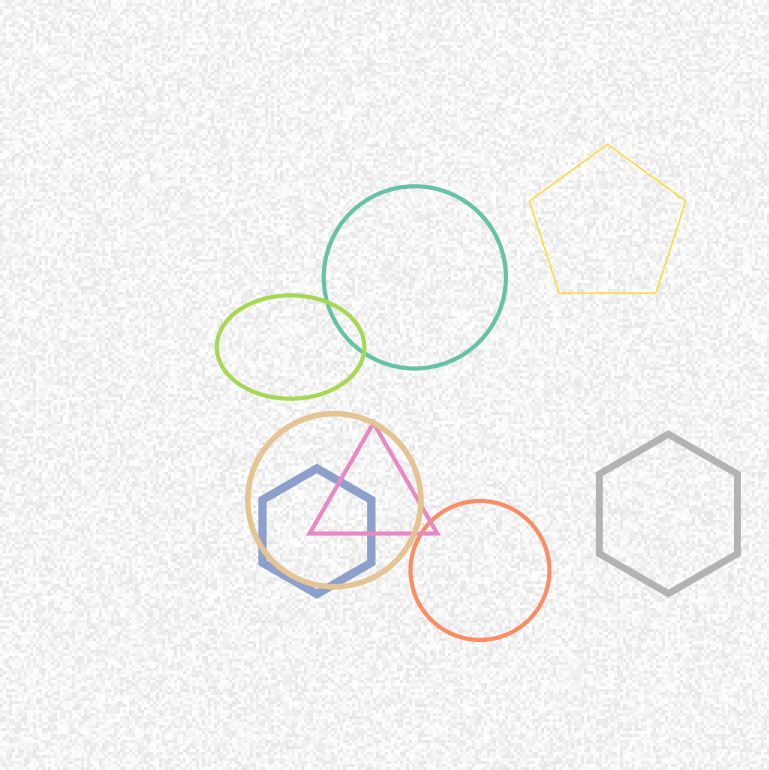[{"shape": "circle", "thickness": 1.5, "radius": 0.59, "center": [0.539, 0.64]}, {"shape": "circle", "thickness": 1.5, "radius": 0.45, "center": [0.623, 0.259]}, {"shape": "hexagon", "thickness": 3, "radius": 0.41, "center": [0.412, 0.31]}, {"shape": "triangle", "thickness": 1.5, "radius": 0.48, "center": [0.485, 0.355]}, {"shape": "oval", "thickness": 1.5, "radius": 0.48, "center": [0.377, 0.549]}, {"shape": "pentagon", "thickness": 0.5, "radius": 0.53, "center": [0.789, 0.706]}, {"shape": "circle", "thickness": 2, "radius": 0.56, "center": [0.434, 0.35]}, {"shape": "hexagon", "thickness": 2.5, "radius": 0.52, "center": [0.868, 0.333]}]